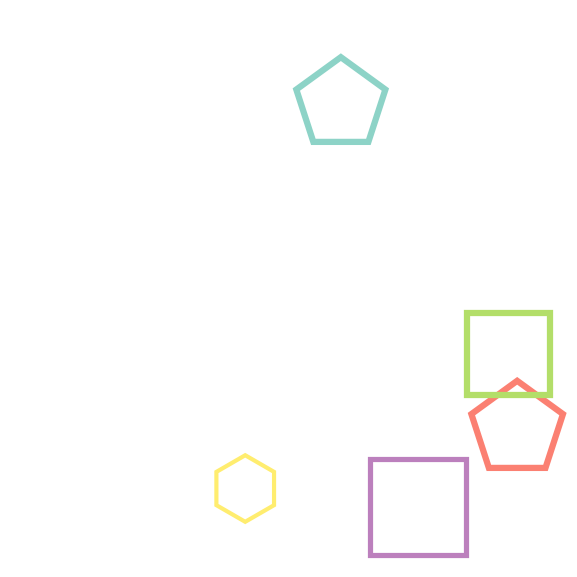[{"shape": "pentagon", "thickness": 3, "radius": 0.41, "center": [0.59, 0.819]}, {"shape": "pentagon", "thickness": 3, "radius": 0.42, "center": [0.896, 0.256]}, {"shape": "square", "thickness": 3, "radius": 0.36, "center": [0.88, 0.386]}, {"shape": "square", "thickness": 2.5, "radius": 0.41, "center": [0.724, 0.122]}, {"shape": "hexagon", "thickness": 2, "radius": 0.29, "center": [0.425, 0.153]}]